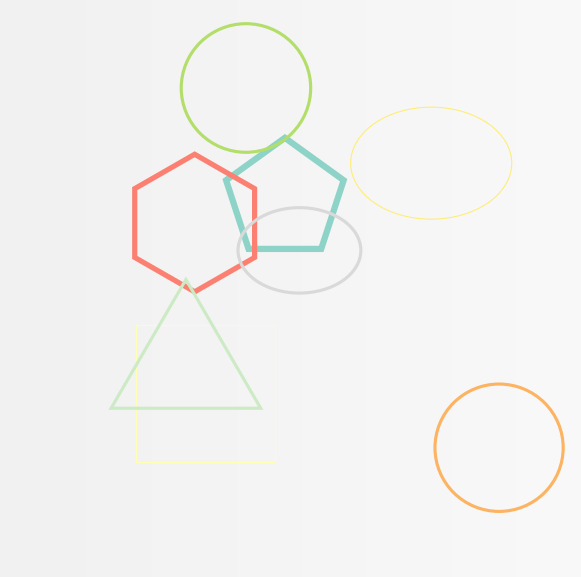[{"shape": "pentagon", "thickness": 3, "radius": 0.53, "center": [0.49, 0.654]}, {"shape": "square", "thickness": 0.5, "radius": 0.6, "center": [0.354, 0.318]}, {"shape": "hexagon", "thickness": 2.5, "radius": 0.6, "center": [0.335, 0.613]}, {"shape": "circle", "thickness": 1.5, "radius": 0.55, "center": [0.859, 0.224]}, {"shape": "circle", "thickness": 1.5, "radius": 0.56, "center": [0.423, 0.847]}, {"shape": "oval", "thickness": 1.5, "radius": 0.53, "center": [0.515, 0.566]}, {"shape": "triangle", "thickness": 1.5, "radius": 0.74, "center": [0.32, 0.367]}, {"shape": "oval", "thickness": 0.5, "radius": 0.69, "center": [0.742, 0.717]}]